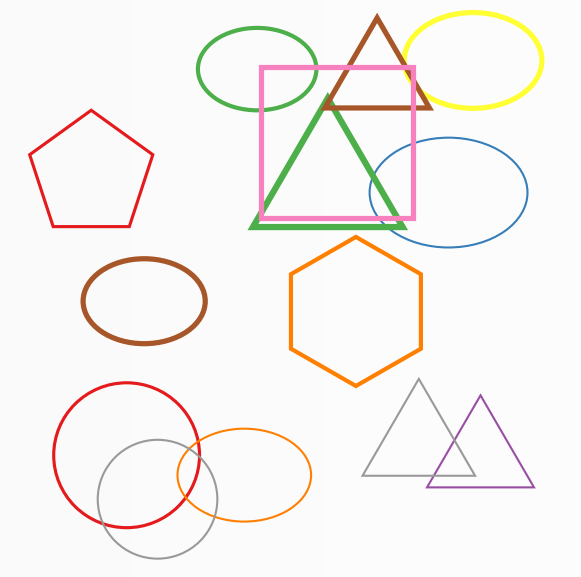[{"shape": "pentagon", "thickness": 1.5, "radius": 0.56, "center": [0.157, 0.697]}, {"shape": "circle", "thickness": 1.5, "radius": 0.63, "center": [0.218, 0.211]}, {"shape": "oval", "thickness": 1, "radius": 0.68, "center": [0.772, 0.666]}, {"shape": "oval", "thickness": 2, "radius": 0.51, "center": [0.442, 0.879]}, {"shape": "triangle", "thickness": 3, "radius": 0.74, "center": [0.564, 0.68]}, {"shape": "triangle", "thickness": 1, "radius": 0.53, "center": [0.827, 0.208]}, {"shape": "oval", "thickness": 1, "radius": 0.57, "center": [0.42, 0.176]}, {"shape": "hexagon", "thickness": 2, "radius": 0.65, "center": [0.612, 0.46]}, {"shape": "oval", "thickness": 2.5, "radius": 0.59, "center": [0.814, 0.894]}, {"shape": "triangle", "thickness": 2.5, "radius": 0.52, "center": [0.649, 0.864]}, {"shape": "oval", "thickness": 2.5, "radius": 0.53, "center": [0.248, 0.478]}, {"shape": "square", "thickness": 2.5, "radius": 0.65, "center": [0.58, 0.752]}, {"shape": "circle", "thickness": 1, "radius": 0.51, "center": [0.271, 0.135]}, {"shape": "triangle", "thickness": 1, "radius": 0.56, "center": [0.721, 0.231]}]